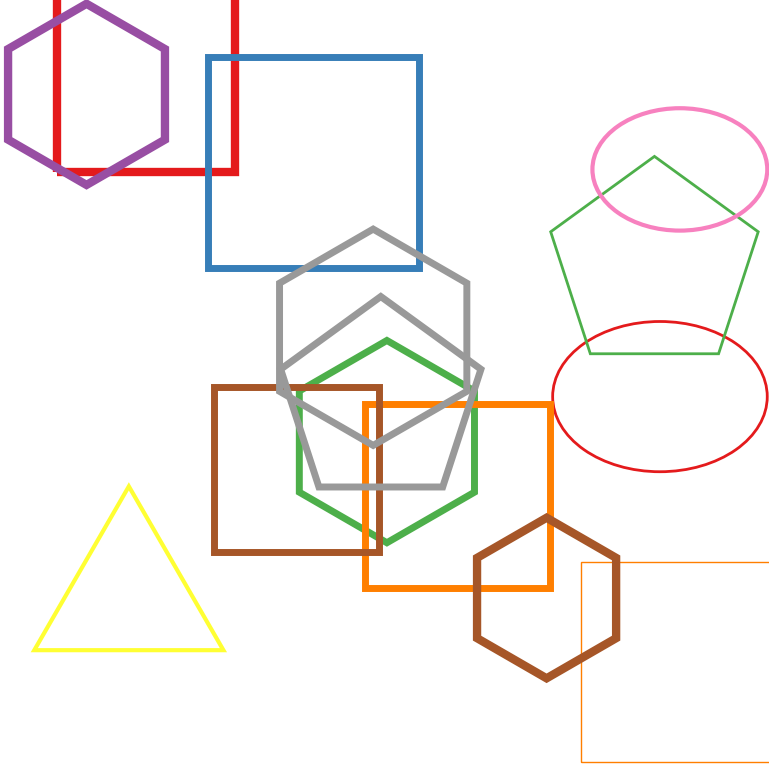[{"shape": "square", "thickness": 3, "radius": 0.58, "center": [0.19, 0.892]}, {"shape": "oval", "thickness": 1, "radius": 0.7, "center": [0.857, 0.485]}, {"shape": "square", "thickness": 2.5, "radius": 0.69, "center": [0.407, 0.789]}, {"shape": "hexagon", "thickness": 2.5, "radius": 0.66, "center": [0.502, 0.426]}, {"shape": "pentagon", "thickness": 1, "radius": 0.71, "center": [0.85, 0.655]}, {"shape": "hexagon", "thickness": 3, "radius": 0.59, "center": [0.112, 0.877]}, {"shape": "square", "thickness": 2.5, "radius": 0.6, "center": [0.594, 0.356]}, {"shape": "square", "thickness": 0.5, "radius": 0.65, "center": [0.885, 0.14]}, {"shape": "triangle", "thickness": 1.5, "radius": 0.71, "center": [0.167, 0.227]}, {"shape": "square", "thickness": 2.5, "radius": 0.54, "center": [0.385, 0.39]}, {"shape": "hexagon", "thickness": 3, "radius": 0.52, "center": [0.71, 0.223]}, {"shape": "oval", "thickness": 1.5, "radius": 0.57, "center": [0.883, 0.78]}, {"shape": "hexagon", "thickness": 2.5, "radius": 0.7, "center": [0.485, 0.562]}, {"shape": "pentagon", "thickness": 2.5, "radius": 0.68, "center": [0.495, 0.478]}]